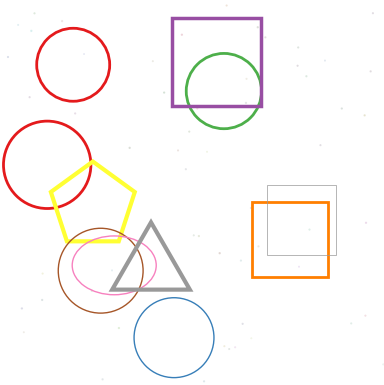[{"shape": "circle", "thickness": 2, "radius": 0.47, "center": [0.19, 0.832]}, {"shape": "circle", "thickness": 2, "radius": 0.57, "center": [0.123, 0.572]}, {"shape": "circle", "thickness": 1, "radius": 0.52, "center": [0.452, 0.123]}, {"shape": "circle", "thickness": 2, "radius": 0.49, "center": [0.582, 0.763]}, {"shape": "square", "thickness": 2.5, "radius": 0.57, "center": [0.562, 0.84]}, {"shape": "square", "thickness": 2, "radius": 0.49, "center": [0.753, 0.378]}, {"shape": "pentagon", "thickness": 3, "radius": 0.57, "center": [0.241, 0.466]}, {"shape": "circle", "thickness": 1, "radius": 0.55, "center": [0.261, 0.297]}, {"shape": "oval", "thickness": 1, "radius": 0.55, "center": [0.297, 0.311]}, {"shape": "square", "thickness": 0.5, "radius": 0.45, "center": [0.782, 0.429]}, {"shape": "triangle", "thickness": 3, "radius": 0.58, "center": [0.392, 0.306]}]